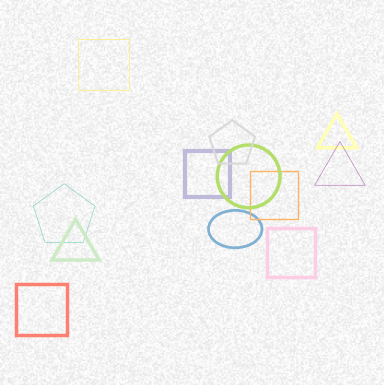[{"shape": "pentagon", "thickness": 0.5, "radius": 0.42, "center": [0.167, 0.439]}, {"shape": "triangle", "thickness": 2.5, "radius": 0.29, "center": [0.875, 0.646]}, {"shape": "square", "thickness": 3, "radius": 0.29, "center": [0.539, 0.548]}, {"shape": "square", "thickness": 2.5, "radius": 0.33, "center": [0.109, 0.196]}, {"shape": "oval", "thickness": 2, "radius": 0.35, "center": [0.611, 0.405]}, {"shape": "square", "thickness": 1, "radius": 0.31, "center": [0.711, 0.494]}, {"shape": "circle", "thickness": 2.5, "radius": 0.41, "center": [0.646, 0.542]}, {"shape": "square", "thickness": 2.5, "radius": 0.32, "center": [0.756, 0.345]}, {"shape": "pentagon", "thickness": 1.5, "radius": 0.31, "center": [0.603, 0.626]}, {"shape": "triangle", "thickness": 0.5, "radius": 0.38, "center": [0.883, 0.557]}, {"shape": "triangle", "thickness": 2.5, "radius": 0.35, "center": [0.196, 0.36]}, {"shape": "square", "thickness": 0.5, "radius": 0.33, "center": [0.27, 0.833]}]